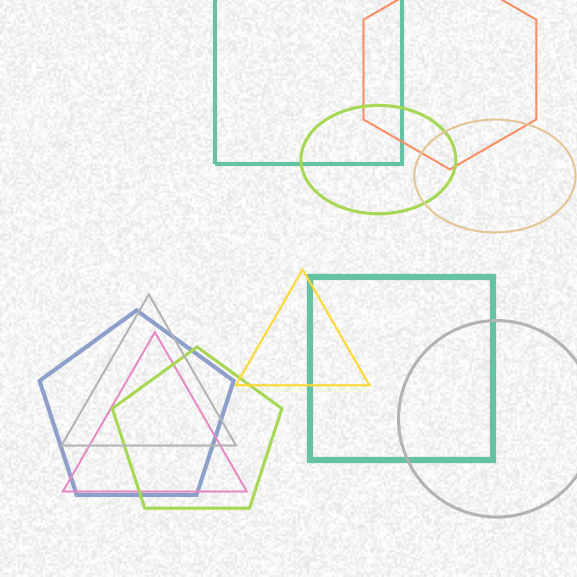[{"shape": "square", "thickness": 2, "radius": 0.81, "center": [0.534, 0.878]}, {"shape": "square", "thickness": 3, "radius": 0.79, "center": [0.695, 0.361]}, {"shape": "hexagon", "thickness": 1, "radius": 0.86, "center": [0.779, 0.879]}, {"shape": "pentagon", "thickness": 2, "radius": 0.88, "center": [0.237, 0.285]}, {"shape": "triangle", "thickness": 1, "radius": 0.92, "center": [0.268, 0.24]}, {"shape": "pentagon", "thickness": 1.5, "radius": 0.77, "center": [0.341, 0.244]}, {"shape": "oval", "thickness": 1.5, "radius": 0.67, "center": [0.655, 0.723]}, {"shape": "triangle", "thickness": 1, "radius": 0.67, "center": [0.524, 0.399]}, {"shape": "oval", "thickness": 1, "radius": 0.7, "center": [0.857, 0.694]}, {"shape": "circle", "thickness": 1.5, "radius": 0.85, "center": [0.86, 0.274]}, {"shape": "triangle", "thickness": 1, "radius": 0.87, "center": [0.258, 0.315]}]